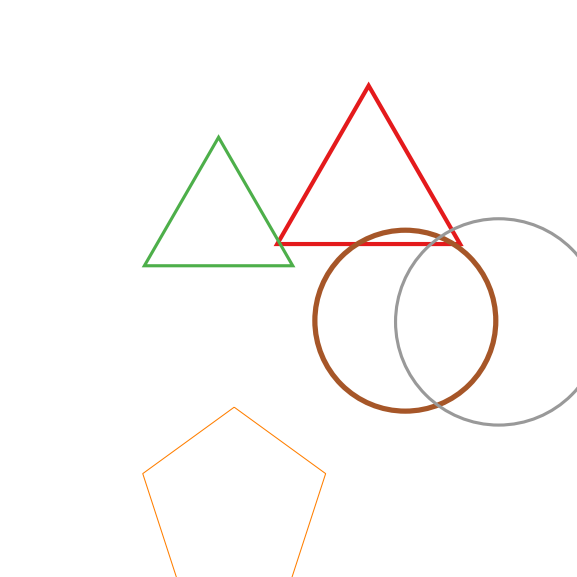[{"shape": "triangle", "thickness": 2, "radius": 0.91, "center": [0.638, 0.668]}, {"shape": "triangle", "thickness": 1.5, "radius": 0.74, "center": [0.378, 0.613]}, {"shape": "pentagon", "thickness": 0.5, "radius": 0.83, "center": [0.406, 0.128]}, {"shape": "circle", "thickness": 2.5, "radius": 0.78, "center": [0.702, 0.444]}, {"shape": "circle", "thickness": 1.5, "radius": 0.89, "center": [0.864, 0.442]}]